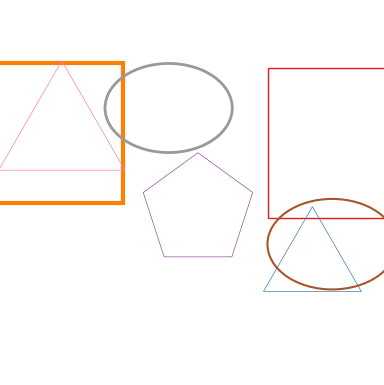[{"shape": "square", "thickness": 1, "radius": 0.97, "center": [0.891, 0.628]}, {"shape": "triangle", "thickness": 0.5, "radius": 0.73, "center": [0.811, 0.316]}, {"shape": "pentagon", "thickness": 0.5, "radius": 0.75, "center": [0.514, 0.454]}, {"shape": "square", "thickness": 3, "radius": 0.91, "center": [0.136, 0.654]}, {"shape": "oval", "thickness": 1.5, "radius": 0.84, "center": [0.863, 0.366]}, {"shape": "triangle", "thickness": 0.5, "radius": 0.95, "center": [0.16, 0.653]}, {"shape": "oval", "thickness": 2, "radius": 0.83, "center": [0.438, 0.719]}]